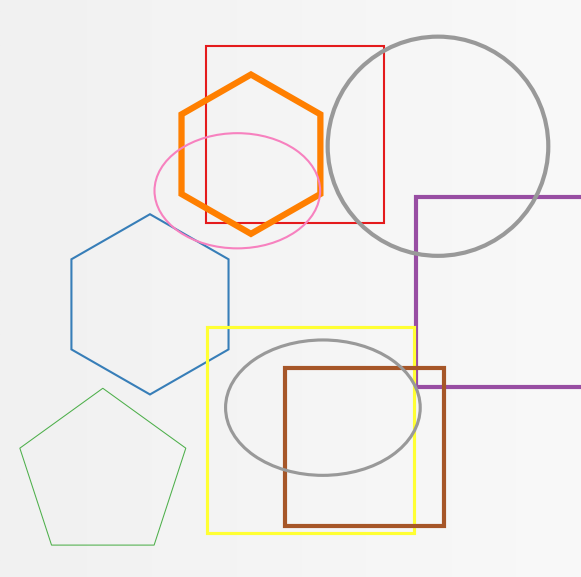[{"shape": "square", "thickness": 1, "radius": 0.76, "center": [0.508, 0.767]}, {"shape": "hexagon", "thickness": 1, "radius": 0.78, "center": [0.258, 0.472]}, {"shape": "pentagon", "thickness": 0.5, "radius": 0.75, "center": [0.177, 0.177]}, {"shape": "square", "thickness": 2, "radius": 0.82, "center": [0.88, 0.493]}, {"shape": "hexagon", "thickness": 3, "radius": 0.69, "center": [0.432, 0.732]}, {"shape": "square", "thickness": 1.5, "radius": 0.89, "center": [0.534, 0.255]}, {"shape": "square", "thickness": 2, "radius": 0.68, "center": [0.627, 0.225]}, {"shape": "oval", "thickness": 1, "radius": 0.71, "center": [0.408, 0.669]}, {"shape": "oval", "thickness": 1.5, "radius": 0.84, "center": [0.556, 0.293]}, {"shape": "circle", "thickness": 2, "radius": 0.95, "center": [0.754, 0.746]}]